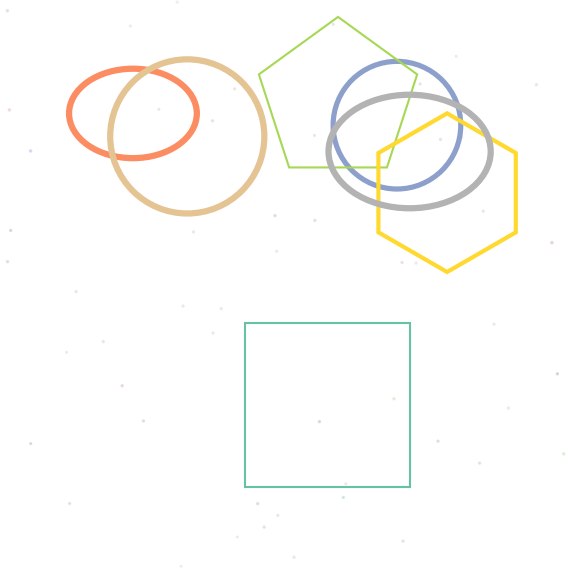[{"shape": "square", "thickness": 1, "radius": 0.71, "center": [0.567, 0.298]}, {"shape": "oval", "thickness": 3, "radius": 0.55, "center": [0.23, 0.803]}, {"shape": "circle", "thickness": 2.5, "radius": 0.55, "center": [0.687, 0.782]}, {"shape": "pentagon", "thickness": 1, "radius": 0.72, "center": [0.585, 0.826]}, {"shape": "hexagon", "thickness": 2, "radius": 0.69, "center": [0.774, 0.665]}, {"shape": "circle", "thickness": 3, "radius": 0.67, "center": [0.324, 0.763]}, {"shape": "oval", "thickness": 3, "radius": 0.7, "center": [0.709, 0.737]}]